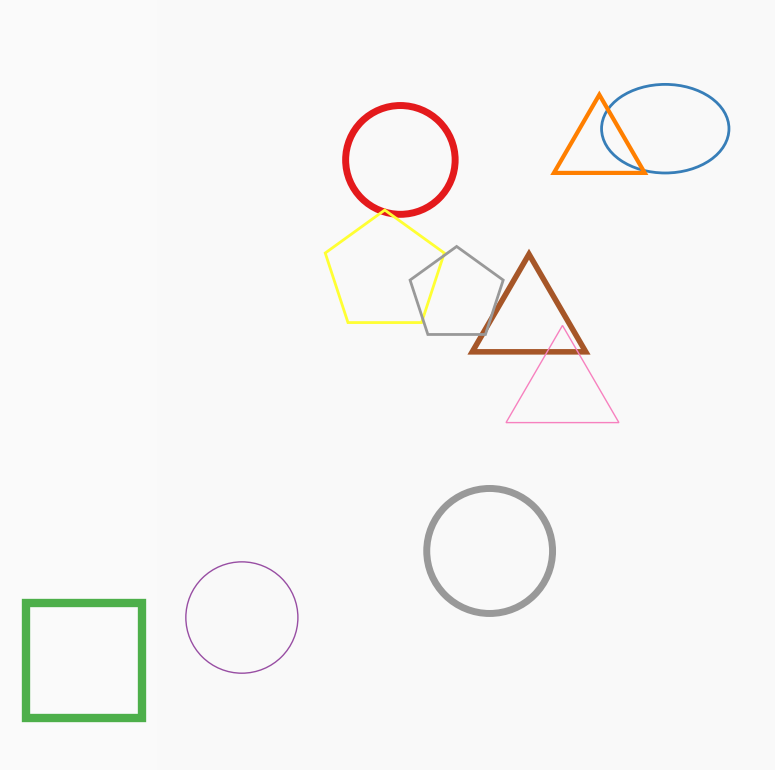[{"shape": "circle", "thickness": 2.5, "radius": 0.35, "center": [0.517, 0.792]}, {"shape": "oval", "thickness": 1, "radius": 0.41, "center": [0.858, 0.833]}, {"shape": "square", "thickness": 3, "radius": 0.37, "center": [0.108, 0.142]}, {"shape": "circle", "thickness": 0.5, "radius": 0.36, "center": [0.312, 0.198]}, {"shape": "triangle", "thickness": 1.5, "radius": 0.34, "center": [0.773, 0.809]}, {"shape": "pentagon", "thickness": 1, "radius": 0.4, "center": [0.496, 0.646]}, {"shape": "triangle", "thickness": 2, "radius": 0.42, "center": [0.683, 0.585]}, {"shape": "triangle", "thickness": 0.5, "radius": 0.42, "center": [0.726, 0.493]}, {"shape": "pentagon", "thickness": 1, "radius": 0.32, "center": [0.589, 0.617]}, {"shape": "circle", "thickness": 2.5, "radius": 0.41, "center": [0.632, 0.284]}]